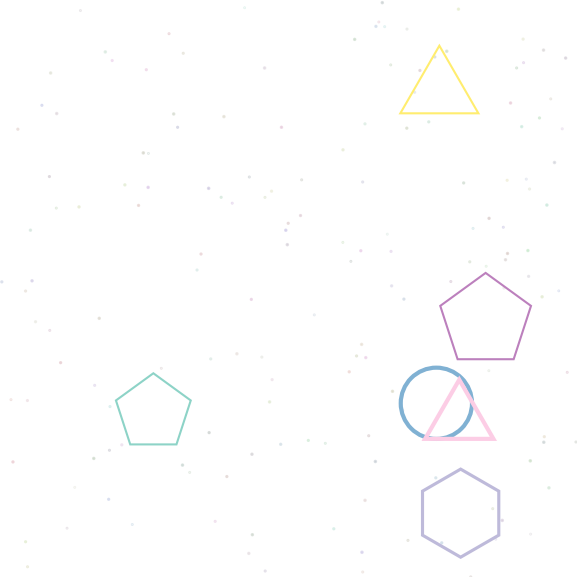[{"shape": "pentagon", "thickness": 1, "radius": 0.34, "center": [0.266, 0.285]}, {"shape": "hexagon", "thickness": 1.5, "radius": 0.38, "center": [0.798, 0.111]}, {"shape": "circle", "thickness": 2, "radius": 0.31, "center": [0.756, 0.301]}, {"shape": "triangle", "thickness": 2, "radius": 0.34, "center": [0.795, 0.273]}, {"shape": "pentagon", "thickness": 1, "radius": 0.41, "center": [0.841, 0.444]}, {"shape": "triangle", "thickness": 1, "radius": 0.39, "center": [0.761, 0.842]}]